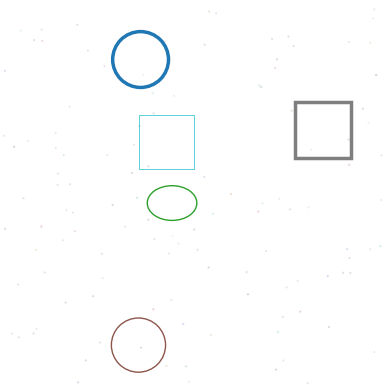[{"shape": "circle", "thickness": 2.5, "radius": 0.36, "center": [0.365, 0.845]}, {"shape": "oval", "thickness": 1, "radius": 0.32, "center": [0.447, 0.473]}, {"shape": "circle", "thickness": 1, "radius": 0.35, "center": [0.36, 0.104]}, {"shape": "square", "thickness": 2.5, "radius": 0.36, "center": [0.839, 0.662]}, {"shape": "square", "thickness": 0.5, "radius": 0.35, "center": [0.432, 0.632]}]